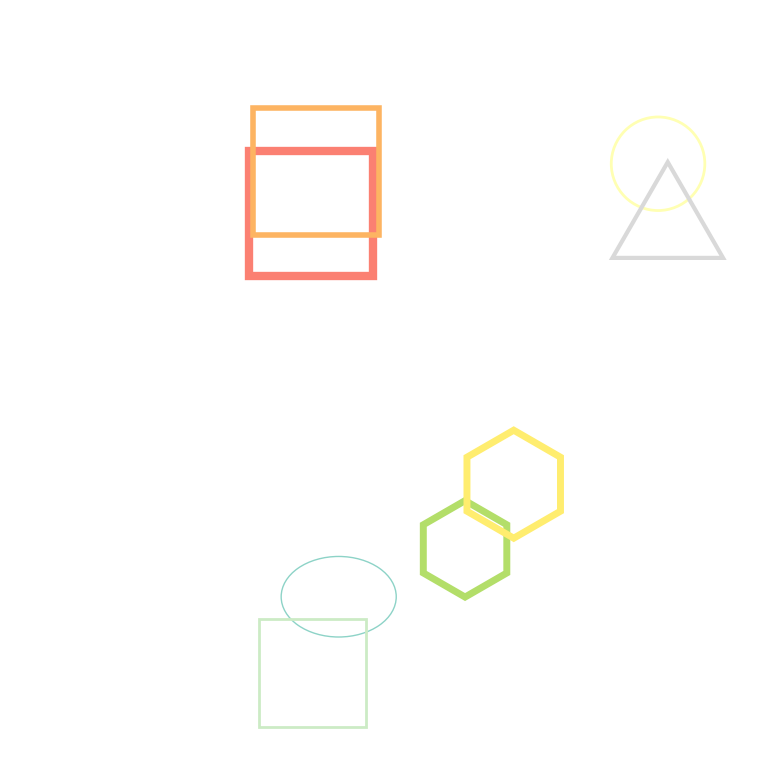[{"shape": "oval", "thickness": 0.5, "radius": 0.37, "center": [0.44, 0.225]}, {"shape": "circle", "thickness": 1, "radius": 0.3, "center": [0.855, 0.787]}, {"shape": "square", "thickness": 3, "radius": 0.41, "center": [0.404, 0.723]}, {"shape": "square", "thickness": 2, "radius": 0.41, "center": [0.411, 0.777]}, {"shape": "hexagon", "thickness": 2.5, "radius": 0.31, "center": [0.604, 0.287]}, {"shape": "triangle", "thickness": 1.5, "radius": 0.41, "center": [0.867, 0.707]}, {"shape": "square", "thickness": 1, "radius": 0.35, "center": [0.406, 0.126]}, {"shape": "hexagon", "thickness": 2.5, "radius": 0.35, "center": [0.667, 0.371]}]